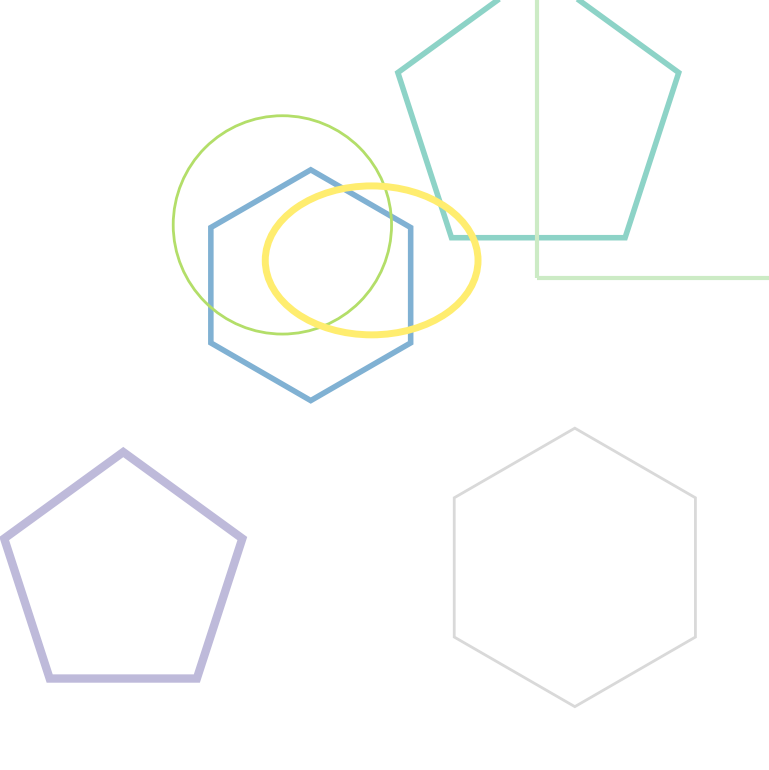[{"shape": "pentagon", "thickness": 2, "radius": 0.96, "center": [0.699, 0.846]}, {"shape": "pentagon", "thickness": 3, "radius": 0.81, "center": [0.16, 0.25]}, {"shape": "hexagon", "thickness": 2, "radius": 0.75, "center": [0.404, 0.63]}, {"shape": "circle", "thickness": 1, "radius": 0.71, "center": [0.367, 0.708]}, {"shape": "hexagon", "thickness": 1, "radius": 0.9, "center": [0.747, 0.263]}, {"shape": "square", "thickness": 1.5, "radius": 0.91, "center": [0.878, 0.82]}, {"shape": "oval", "thickness": 2.5, "radius": 0.69, "center": [0.483, 0.662]}]